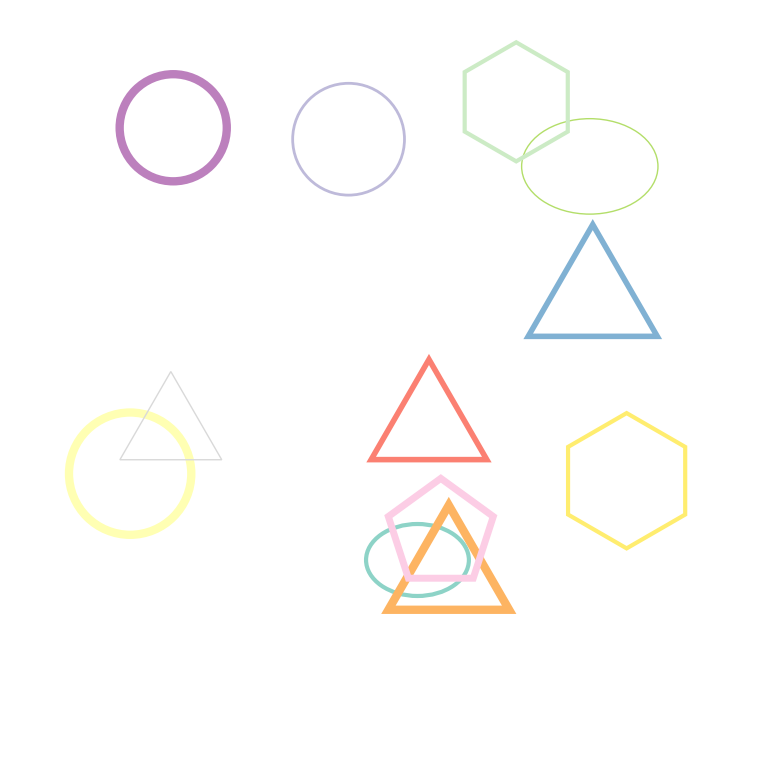[{"shape": "oval", "thickness": 1.5, "radius": 0.33, "center": [0.542, 0.273]}, {"shape": "circle", "thickness": 3, "radius": 0.4, "center": [0.169, 0.385]}, {"shape": "circle", "thickness": 1, "radius": 0.36, "center": [0.453, 0.819]}, {"shape": "triangle", "thickness": 2, "radius": 0.43, "center": [0.557, 0.446]}, {"shape": "triangle", "thickness": 2, "radius": 0.48, "center": [0.77, 0.612]}, {"shape": "triangle", "thickness": 3, "radius": 0.45, "center": [0.583, 0.253]}, {"shape": "oval", "thickness": 0.5, "radius": 0.44, "center": [0.766, 0.784]}, {"shape": "pentagon", "thickness": 2.5, "radius": 0.36, "center": [0.572, 0.307]}, {"shape": "triangle", "thickness": 0.5, "radius": 0.38, "center": [0.222, 0.441]}, {"shape": "circle", "thickness": 3, "radius": 0.35, "center": [0.225, 0.834]}, {"shape": "hexagon", "thickness": 1.5, "radius": 0.39, "center": [0.67, 0.868]}, {"shape": "hexagon", "thickness": 1.5, "radius": 0.44, "center": [0.814, 0.376]}]